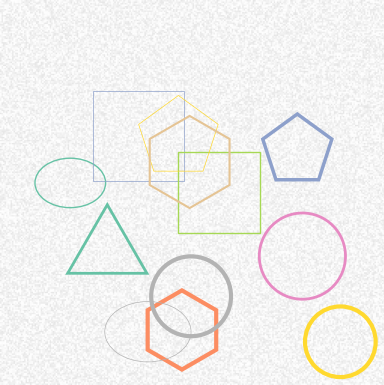[{"shape": "triangle", "thickness": 2, "radius": 0.59, "center": [0.279, 0.35]}, {"shape": "oval", "thickness": 1, "radius": 0.46, "center": [0.183, 0.525]}, {"shape": "hexagon", "thickness": 3, "radius": 0.51, "center": [0.473, 0.143]}, {"shape": "square", "thickness": 0.5, "radius": 0.59, "center": [0.361, 0.647]}, {"shape": "pentagon", "thickness": 2.5, "radius": 0.47, "center": [0.772, 0.609]}, {"shape": "circle", "thickness": 2, "radius": 0.56, "center": [0.785, 0.335]}, {"shape": "square", "thickness": 1, "radius": 0.53, "center": [0.569, 0.5]}, {"shape": "circle", "thickness": 3, "radius": 0.46, "center": [0.884, 0.112]}, {"shape": "pentagon", "thickness": 0.5, "radius": 0.54, "center": [0.463, 0.643]}, {"shape": "hexagon", "thickness": 1.5, "radius": 0.6, "center": [0.493, 0.579]}, {"shape": "circle", "thickness": 3, "radius": 0.52, "center": [0.496, 0.23]}, {"shape": "oval", "thickness": 0.5, "radius": 0.56, "center": [0.384, 0.138]}]